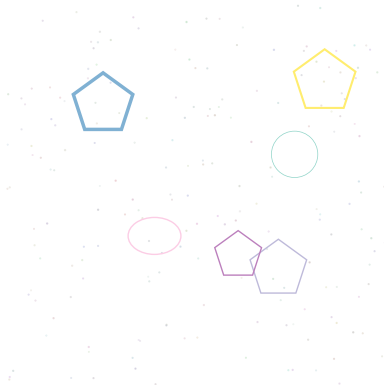[{"shape": "circle", "thickness": 0.5, "radius": 0.3, "center": [0.765, 0.599]}, {"shape": "pentagon", "thickness": 1, "radius": 0.39, "center": [0.723, 0.301]}, {"shape": "pentagon", "thickness": 2.5, "radius": 0.41, "center": [0.268, 0.73]}, {"shape": "oval", "thickness": 1, "radius": 0.34, "center": [0.401, 0.387]}, {"shape": "pentagon", "thickness": 1, "radius": 0.32, "center": [0.619, 0.337]}, {"shape": "pentagon", "thickness": 1.5, "radius": 0.42, "center": [0.843, 0.788]}]